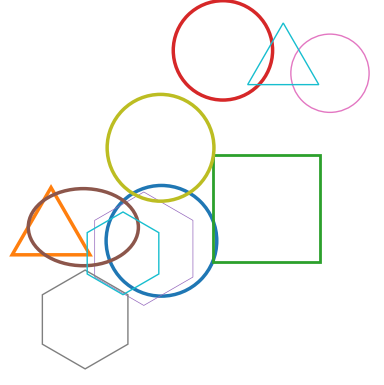[{"shape": "circle", "thickness": 2.5, "radius": 0.72, "center": [0.419, 0.375]}, {"shape": "triangle", "thickness": 2.5, "radius": 0.58, "center": [0.133, 0.396]}, {"shape": "square", "thickness": 2, "radius": 0.69, "center": [0.692, 0.458]}, {"shape": "circle", "thickness": 2.5, "radius": 0.65, "center": [0.579, 0.869]}, {"shape": "hexagon", "thickness": 0.5, "radius": 0.74, "center": [0.374, 0.354]}, {"shape": "oval", "thickness": 2.5, "radius": 0.72, "center": [0.216, 0.41]}, {"shape": "circle", "thickness": 1, "radius": 0.51, "center": [0.857, 0.81]}, {"shape": "hexagon", "thickness": 1, "radius": 0.64, "center": [0.221, 0.17]}, {"shape": "circle", "thickness": 2.5, "radius": 0.69, "center": [0.417, 0.616]}, {"shape": "triangle", "thickness": 1, "radius": 0.53, "center": [0.736, 0.834]}, {"shape": "hexagon", "thickness": 1, "radius": 0.54, "center": [0.319, 0.342]}]